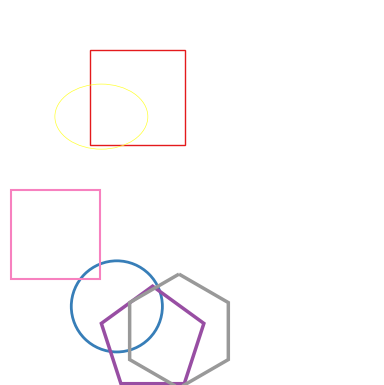[{"shape": "square", "thickness": 1, "radius": 0.62, "center": [0.358, 0.747]}, {"shape": "circle", "thickness": 2, "radius": 0.59, "center": [0.303, 0.204]}, {"shape": "pentagon", "thickness": 2.5, "radius": 0.7, "center": [0.396, 0.117]}, {"shape": "oval", "thickness": 0.5, "radius": 0.6, "center": [0.263, 0.697]}, {"shape": "square", "thickness": 1.5, "radius": 0.58, "center": [0.144, 0.391]}, {"shape": "hexagon", "thickness": 2.5, "radius": 0.74, "center": [0.465, 0.14]}]